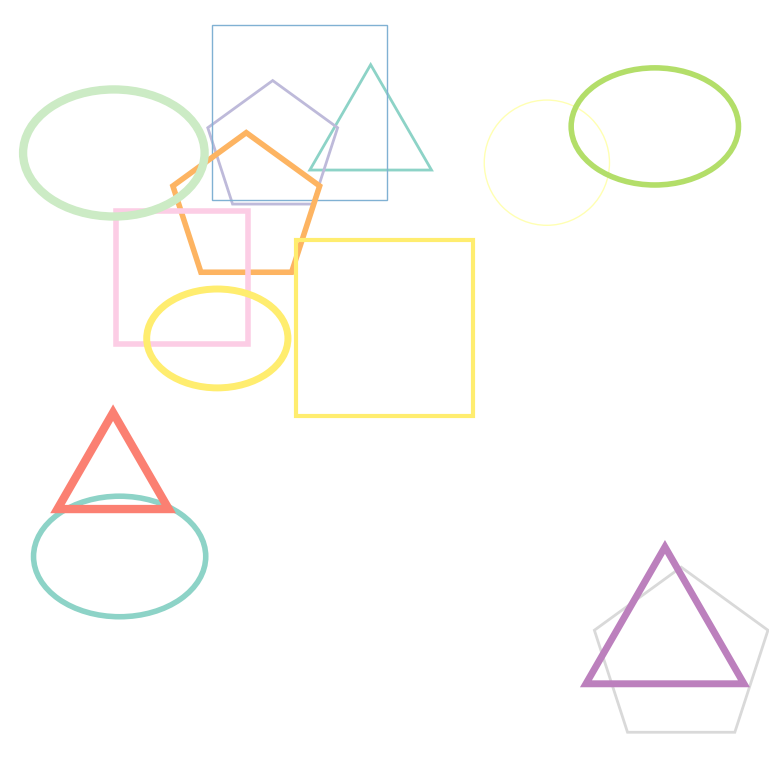[{"shape": "oval", "thickness": 2, "radius": 0.56, "center": [0.155, 0.277]}, {"shape": "triangle", "thickness": 1, "radius": 0.46, "center": [0.481, 0.825]}, {"shape": "circle", "thickness": 0.5, "radius": 0.41, "center": [0.71, 0.789]}, {"shape": "pentagon", "thickness": 1, "radius": 0.44, "center": [0.354, 0.807]}, {"shape": "triangle", "thickness": 3, "radius": 0.42, "center": [0.147, 0.381]}, {"shape": "square", "thickness": 0.5, "radius": 0.57, "center": [0.389, 0.854]}, {"shape": "pentagon", "thickness": 2, "radius": 0.5, "center": [0.32, 0.728]}, {"shape": "oval", "thickness": 2, "radius": 0.54, "center": [0.85, 0.836]}, {"shape": "square", "thickness": 2, "radius": 0.43, "center": [0.236, 0.639]}, {"shape": "pentagon", "thickness": 1, "radius": 0.59, "center": [0.885, 0.145]}, {"shape": "triangle", "thickness": 2.5, "radius": 0.59, "center": [0.864, 0.171]}, {"shape": "oval", "thickness": 3, "radius": 0.59, "center": [0.148, 0.801]}, {"shape": "square", "thickness": 1.5, "radius": 0.57, "center": [0.499, 0.574]}, {"shape": "oval", "thickness": 2.5, "radius": 0.46, "center": [0.282, 0.56]}]